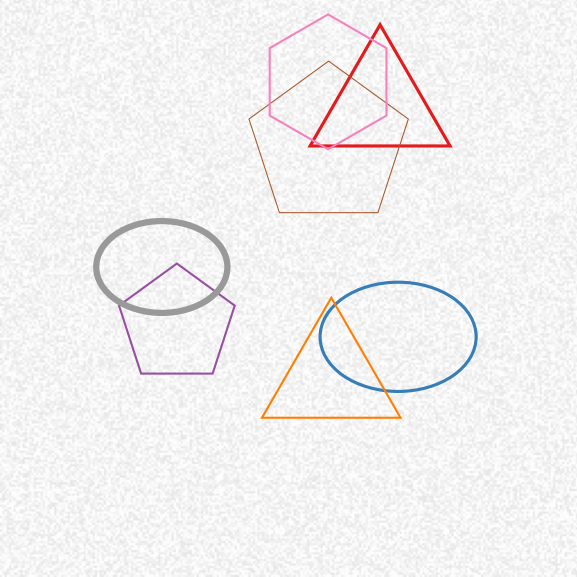[{"shape": "triangle", "thickness": 1.5, "radius": 0.7, "center": [0.658, 0.816]}, {"shape": "oval", "thickness": 1.5, "radius": 0.68, "center": [0.689, 0.416]}, {"shape": "pentagon", "thickness": 1, "radius": 0.53, "center": [0.306, 0.437]}, {"shape": "triangle", "thickness": 1, "radius": 0.69, "center": [0.574, 0.345]}, {"shape": "pentagon", "thickness": 0.5, "radius": 0.73, "center": [0.569, 0.748]}, {"shape": "hexagon", "thickness": 1, "radius": 0.58, "center": [0.568, 0.857]}, {"shape": "oval", "thickness": 3, "radius": 0.57, "center": [0.28, 0.537]}]